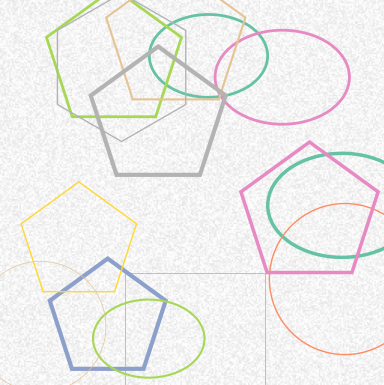[{"shape": "oval", "thickness": 2, "radius": 0.77, "center": [0.541, 0.855]}, {"shape": "oval", "thickness": 2.5, "radius": 0.97, "center": [0.888, 0.467]}, {"shape": "square", "thickness": 0.5, "radius": 0.91, "center": [0.507, 0.108]}, {"shape": "circle", "thickness": 1, "radius": 0.98, "center": [0.896, 0.275]}, {"shape": "pentagon", "thickness": 3, "radius": 0.79, "center": [0.28, 0.17]}, {"shape": "pentagon", "thickness": 2.5, "radius": 0.94, "center": [0.804, 0.444]}, {"shape": "oval", "thickness": 2, "radius": 0.87, "center": [0.733, 0.799]}, {"shape": "pentagon", "thickness": 2, "radius": 0.92, "center": [0.296, 0.846]}, {"shape": "oval", "thickness": 1.5, "radius": 0.72, "center": [0.386, 0.12]}, {"shape": "pentagon", "thickness": 1, "radius": 0.79, "center": [0.205, 0.37]}, {"shape": "circle", "thickness": 0.5, "radius": 0.85, "center": [0.105, 0.152]}, {"shape": "pentagon", "thickness": 1.5, "radius": 0.95, "center": [0.457, 0.896]}, {"shape": "pentagon", "thickness": 3, "radius": 0.92, "center": [0.411, 0.695]}, {"shape": "hexagon", "thickness": 1, "radius": 0.96, "center": [0.316, 0.825]}]